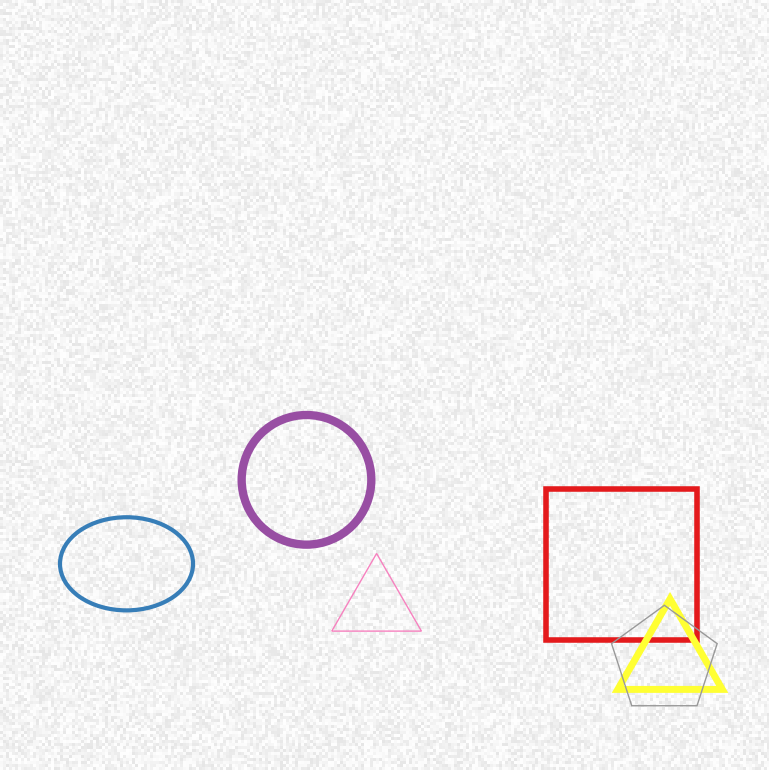[{"shape": "square", "thickness": 2, "radius": 0.49, "center": [0.807, 0.267]}, {"shape": "oval", "thickness": 1.5, "radius": 0.43, "center": [0.164, 0.268]}, {"shape": "circle", "thickness": 3, "radius": 0.42, "center": [0.398, 0.377]}, {"shape": "triangle", "thickness": 2.5, "radius": 0.39, "center": [0.87, 0.144]}, {"shape": "triangle", "thickness": 0.5, "radius": 0.34, "center": [0.489, 0.214]}, {"shape": "pentagon", "thickness": 0.5, "radius": 0.36, "center": [0.863, 0.142]}]